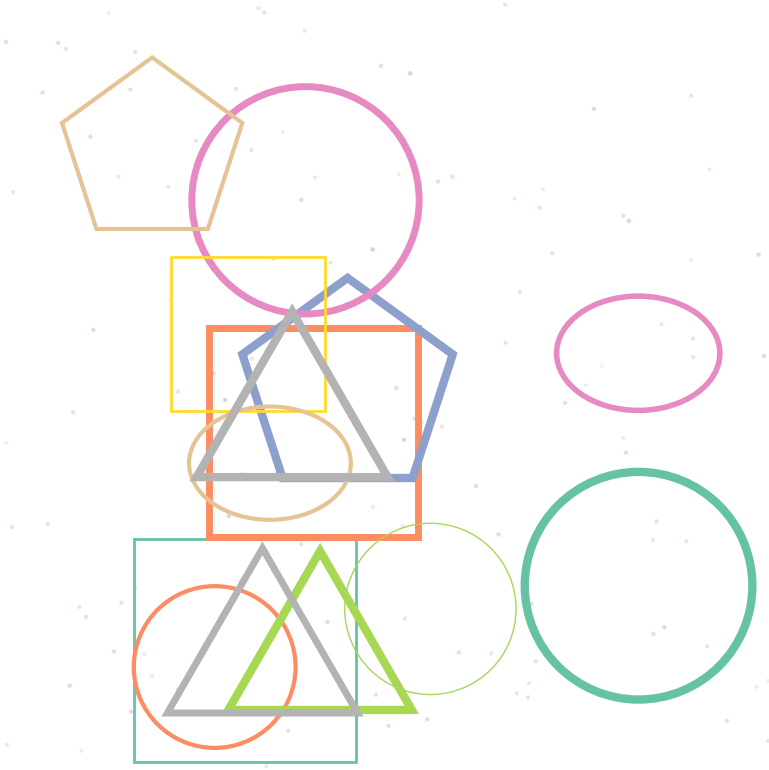[{"shape": "square", "thickness": 1, "radius": 0.72, "center": [0.318, 0.155]}, {"shape": "circle", "thickness": 3, "radius": 0.74, "center": [0.829, 0.239]}, {"shape": "square", "thickness": 2.5, "radius": 0.68, "center": [0.407, 0.438]}, {"shape": "circle", "thickness": 1.5, "radius": 0.53, "center": [0.279, 0.134]}, {"shape": "pentagon", "thickness": 3, "radius": 0.72, "center": [0.451, 0.495]}, {"shape": "circle", "thickness": 2.5, "radius": 0.74, "center": [0.397, 0.74]}, {"shape": "oval", "thickness": 2, "radius": 0.53, "center": [0.829, 0.541]}, {"shape": "circle", "thickness": 0.5, "radius": 0.56, "center": [0.559, 0.209]}, {"shape": "triangle", "thickness": 3, "radius": 0.69, "center": [0.416, 0.147]}, {"shape": "square", "thickness": 1, "radius": 0.5, "center": [0.322, 0.566]}, {"shape": "pentagon", "thickness": 1.5, "radius": 0.62, "center": [0.198, 0.802]}, {"shape": "oval", "thickness": 1.5, "radius": 0.53, "center": [0.351, 0.398]}, {"shape": "triangle", "thickness": 2.5, "radius": 0.71, "center": [0.341, 0.145]}, {"shape": "triangle", "thickness": 3, "radius": 0.72, "center": [0.379, 0.452]}]